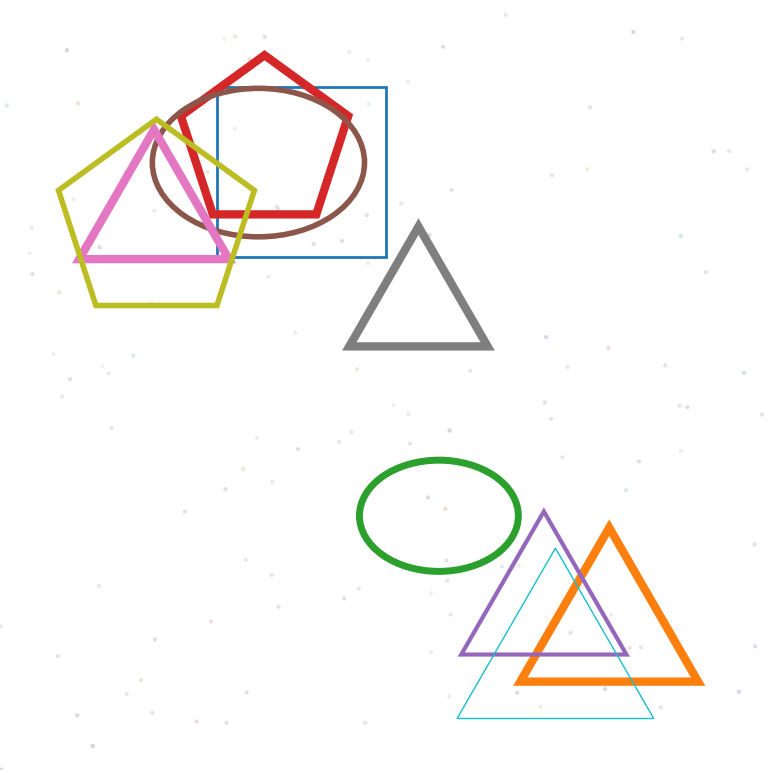[{"shape": "square", "thickness": 1, "radius": 0.55, "center": [0.391, 0.777]}, {"shape": "triangle", "thickness": 3, "radius": 0.67, "center": [0.791, 0.181]}, {"shape": "oval", "thickness": 2.5, "radius": 0.52, "center": [0.57, 0.33]}, {"shape": "pentagon", "thickness": 3, "radius": 0.57, "center": [0.344, 0.814]}, {"shape": "triangle", "thickness": 1.5, "radius": 0.62, "center": [0.706, 0.212]}, {"shape": "oval", "thickness": 2, "radius": 0.69, "center": [0.336, 0.789]}, {"shape": "triangle", "thickness": 3, "radius": 0.56, "center": [0.2, 0.72]}, {"shape": "triangle", "thickness": 3, "radius": 0.52, "center": [0.543, 0.602]}, {"shape": "pentagon", "thickness": 2, "radius": 0.67, "center": [0.203, 0.711]}, {"shape": "triangle", "thickness": 0.5, "radius": 0.74, "center": [0.721, 0.141]}]